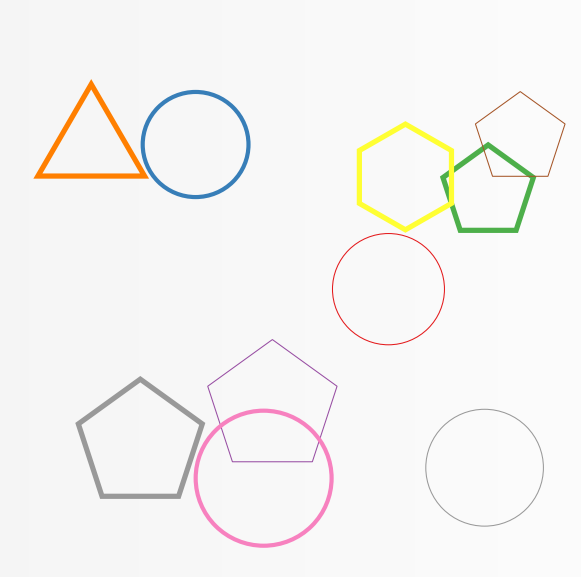[{"shape": "circle", "thickness": 0.5, "radius": 0.48, "center": [0.668, 0.498]}, {"shape": "circle", "thickness": 2, "radius": 0.46, "center": [0.337, 0.749]}, {"shape": "pentagon", "thickness": 2.5, "radius": 0.41, "center": [0.84, 0.666]}, {"shape": "pentagon", "thickness": 0.5, "radius": 0.58, "center": [0.469, 0.294]}, {"shape": "triangle", "thickness": 2.5, "radius": 0.53, "center": [0.157, 0.747]}, {"shape": "hexagon", "thickness": 2.5, "radius": 0.46, "center": [0.697, 0.693]}, {"shape": "pentagon", "thickness": 0.5, "radius": 0.41, "center": [0.895, 0.759]}, {"shape": "circle", "thickness": 2, "radius": 0.58, "center": [0.454, 0.171]}, {"shape": "pentagon", "thickness": 2.5, "radius": 0.56, "center": [0.241, 0.23]}, {"shape": "circle", "thickness": 0.5, "radius": 0.51, "center": [0.834, 0.189]}]